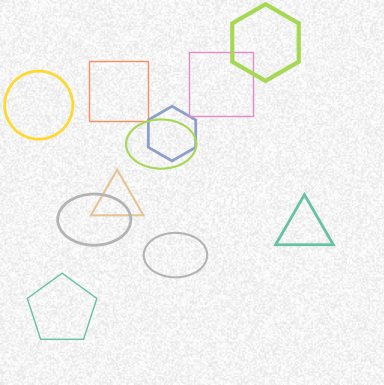[{"shape": "pentagon", "thickness": 1, "radius": 0.47, "center": [0.161, 0.195]}, {"shape": "triangle", "thickness": 2, "radius": 0.43, "center": [0.791, 0.408]}, {"shape": "square", "thickness": 1, "radius": 0.39, "center": [0.308, 0.764]}, {"shape": "hexagon", "thickness": 2, "radius": 0.36, "center": [0.447, 0.653]}, {"shape": "square", "thickness": 1, "radius": 0.42, "center": [0.575, 0.782]}, {"shape": "oval", "thickness": 1.5, "radius": 0.46, "center": [0.419, 0.626]}, {"shape": "hexagon", "thickness": 3, "radius": 0.5, "center": [0.69, 0.89]}, {"shape": "circle", "thickness": 2, "radius": 0.44, "center": [0.101, 0.727]}, {"shape": "triangle", "thickness": 1.5, "radius": 0.4, "center": [0.304, 0.48]}, {"shape": "oval", "thickness": 2, "radius": 0.47, "center": [0.245, 0.43]}, {"shape": "oval", "thickness": 1.5, "radius": 0.41, "center": [0.456, 0.337]}]